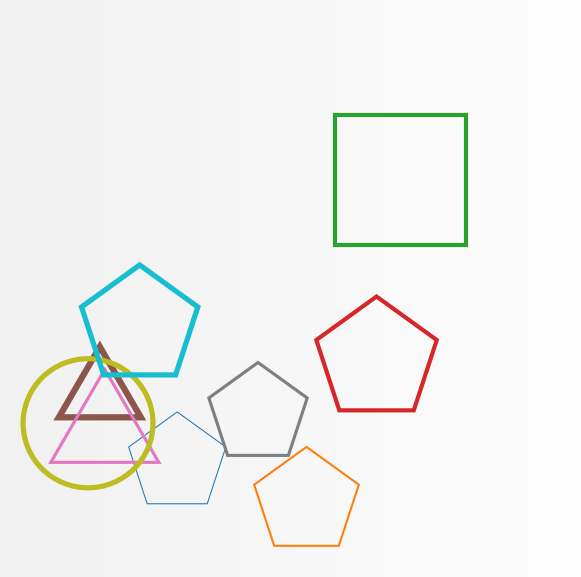[{"shape": "pentagon", "thickness": 0.5, "radius": 0.44, "center": [0.305, 0.198]}, {"shape": "pentagon", "thickness": 1, "radius": 0.47, "center": [0.527, 0.131]}, {"shape": "square", "thickness": 2, "radius": 0.56, "center": [0.689, 0.688]}, {"shape": "pentagon", "thickness": 2, "radius": 0.54, "center": [0.648, 0.377]}, {"shape": "triangle", "thickness": 3, "radius": 0.41, "center": [0.172, 0.317]}, {"shape": "triangle", "thickness": 1.5, "radius": 0.54, "center": [0.18, 0.252]}, {"shape": "pentagon", "thickness": 1.5, "radius": 0.44, "center": [0.444, 0.283]}, {"shape": "circle", "thickness": 2.5, "radius": 0.56, "center": [0.151, 0.266]}, {"shape": "pentagon", "thickness": 2.5, "radius": 0.53, "center": [0.24, 0.435]}]